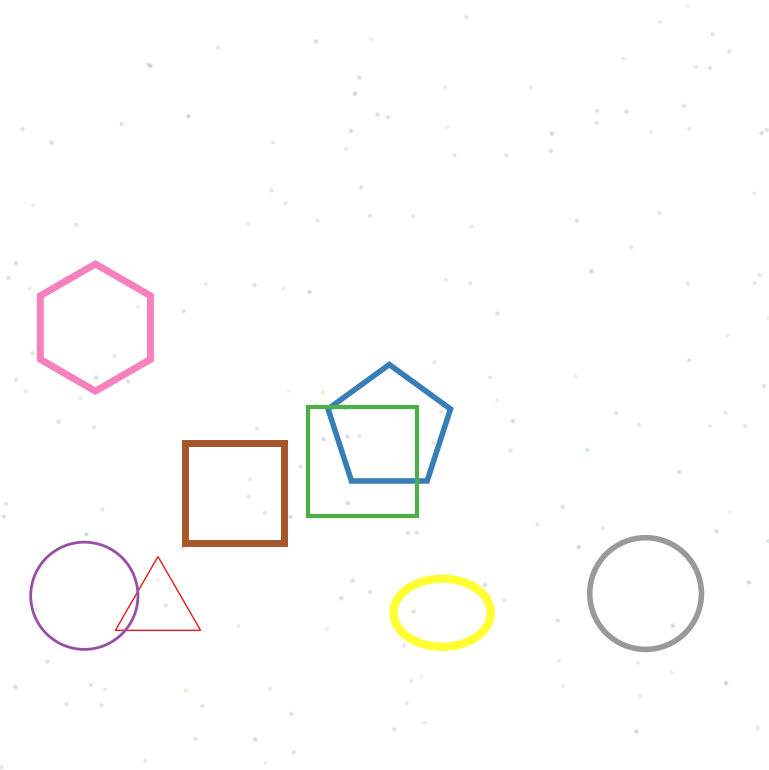[{"shape": "triangle", "thickness": 0.5, "radius": 0.32, "center": [0.205, 0.213]}, {"shape": "pentagon", "thickness": 2, "radius": 0.42, "center": [0.506, 0.443]}, {"shape": "square", "thickness": 1.5, "radius": 0.35, "center": [0.471, 0.401]}, {"shape": "circle", "thickness": 1, "radius": 0.35, "center": [0.11, 0.226]}, {"shape": "oval", "thickness": 3, "radius": 0.32, "center": [0.574, 0.204]}, {"shape": "square", "thickness": 2.5, "radius": 0.32, "center": [0.305, 0.36]}, {"shape": "hexagon", "thickness": 2.5, "radius": 0.41, "center": [0.124, 0.575]}, {"shape": "circle", "thickness": 2, "radius": 0.36, "center": [0.838, 0.229]}]